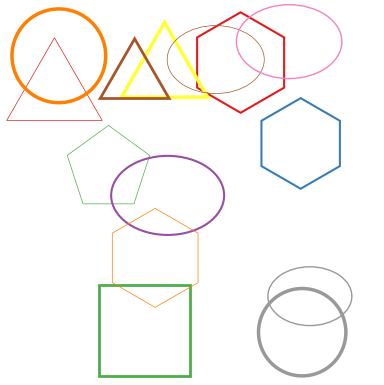[{"shape": "triangle", "thickness": 0.5, "radius": 0.72, "center": [0.141, 0.759]}, {"shape": "hexagon", "thickness": 1.5, "radius": 0.65, "center": [0.625, 0.838]}, {"shape": "hexagon", "thickness": 1.5, "radius": 0.59, "center": [0.781, 0.627]}, {"shape": "square", "thickness": 2, "radius": 0.59, "center": [0.375, 0.142]}, {"shape": "pentagon", "thickness": 0.5, "radius": 0.56, "center": [0.282, 0.562]}, {"shape": "oval", "thickness": 1.5, "radius": 0.73, "center": [0.435, 0.492]}, {"shape": "circle", "thickness": 2.5, "radius": 0.61, "center": [0.153, 0.855]}, {"shape": "hexagon", "thickness": 0.5, "radius": 0.64, "center": [0.403, 0.33]}, {"shape": "triangle", "thickness": 2.5, "radius": 0.65, "center": [0.427, 0.812]}, {"shape": "triangle", "thickness": 2, "radius": 0.52, "center": [0.35, 0.796]}, {"shape": "oval", "thickness": 0.5, "radius": 0.63, "center": [0.56, 0.845]}, {"shape": "oval", "thickness": 1, "radius": 0.69, "center": [0.751, 0.892]}, {"shape": "oval", "thickness": 1, "radius": 0.55, "center": [0.805, 0.231]}, {"shape": "circle", "thickness": 2.5, "radius": 0.57, "center": [0.785, 0.137]}]